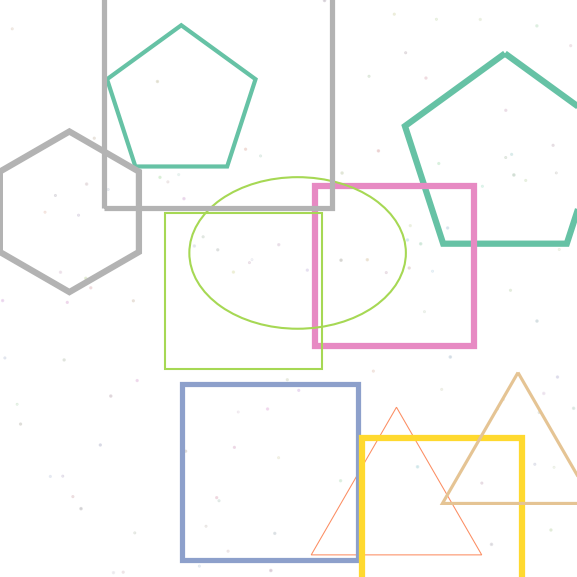[{"shape": "pentagon", "thickness": 2, "radius": 0.68, "center": [0.314, 0.82]}, {"shape": "pentagon", "thickness": 3, "radius": 0.91, "center": [0.874, 0.724]}, {"shape": "triangle", "thickness": 0.5, "radius": 0.85, "center": [0.687, 0.124]}, {"shape": "square", "thickness": 2.5, "radius": 0.76, "center": [0.467, 0.182]}, {"shape": "square", "thickness": 3, "radius": 0.69, "center": [0.683, 0.538]}, {"shape": "oval", "thickness": 1, "radius": 0.94, "center": [0.515, 0.561]}, {"shape": "square", "thickness": 1, "radius": 0.68, "center": [0.421, 0.495]}, {"shape": "square", "thickness": 3, "radius": 0.69, "center": [0.765, 0.102]}, {"shape": "triangle", "thickness": 1.5, "radius": 0.76, "center": [0.897, 0.203]}, {"shape": "square", "thickness": 2.5, "radius": 0.99, "center": [0.377, 0.836]}, {"shape": "hexagon", "thickness": 3, "radius": 0.7, "center": [0.12, 0.632]}]